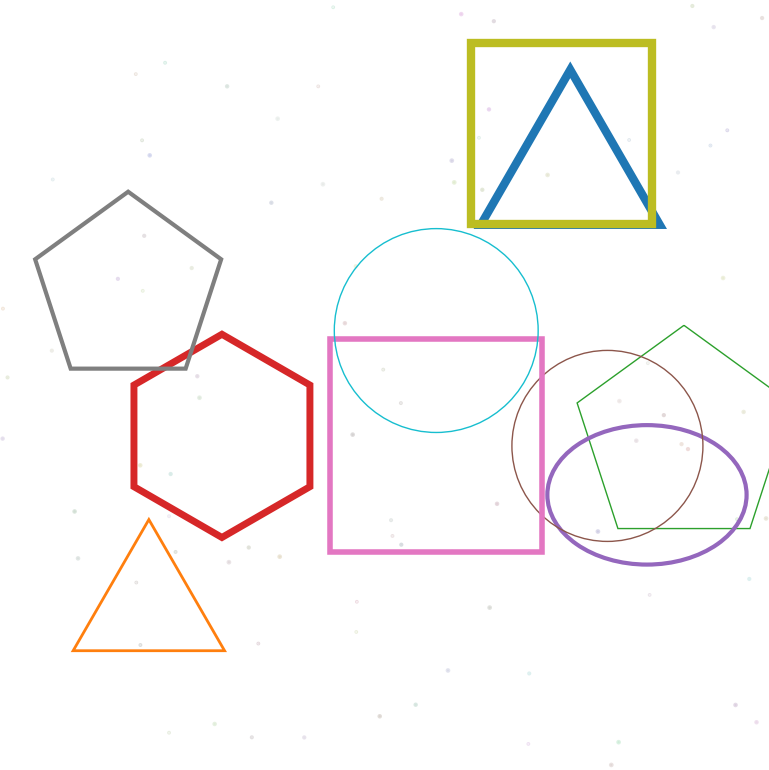[{"shape": "triangle", "thickness": 3, "radius": 0.67, "center": [0.741, 0.775]}, {"shape": "triangle", "thickness": 1, "radius": 0.57, "center": [0.193, 0.212]}, {"shape": "pentagon", "thickness": 0.5, "radius": 0.73, "center": [0.888, 0.432]}, {"shape": "hexagon", "thickness": 2.5, "radius": 0.66, "center": [0.288, 0.434]}, {"shape": "oval", "thickness": 1.5, "radius": 0.65, "center": [0.84, 0.357]}, {"shape": "circle", "thickness": 0.5, "radius": 0.62, "center": [0.789, 0.421]}, {"shape": "square", "thickness": 2, "radius": 0.69, "center": [0.566, 0.421]}, {"shape": "pentagon", "thickness": 1.5, "radius": 0.64, "center": [0.166, 0.624]}, {"shape": "square", "thickness": 3, "radius": 0.59, "center": [0.73, 0.826]}, {"shape": "circle", "thickness": 0.5, "radius": 0.66, "center": [0.567, 0.571]}]